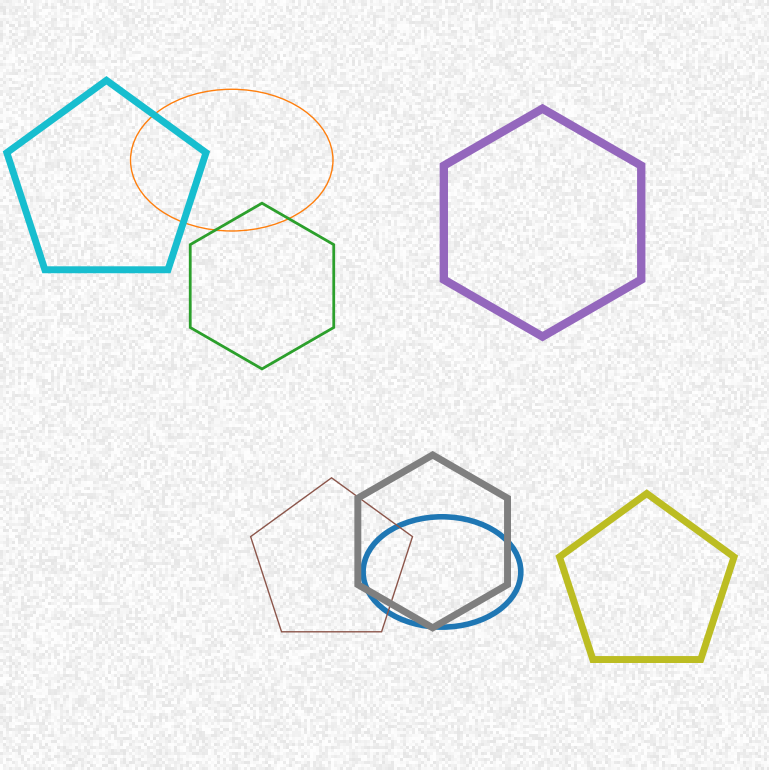[{"shape": "oval", "thickness": 2, "radius": 0.51, "center": [0.574, 0.257]}, {"shape": "oval", "thickness": 0.5, "radius": 0.66, "center": [0.301, 0.792]}, {"shape": "hexagon", "thickness": 1, "radius": 0.54, "center": [0.34, 0.628]}, {"shape": "hexagon", "thickness": 3, "radius": 0.74, "center": [0.705, 0.711]}, {"shape": "pentagon", "thickness": 0.5, "radius": 0.55, "center": [0.431, 0.269]}, {"shape": "hexagon", "thickness": 2.5, "radius": 0.56, "center": [0.562, 0.297]}, {"shape": "pentagon", "thickness": 2.5, "radius": 0.6, "center": [0.84, 0.24]}, {"shape": "pentagon", "thickness": 2.5, "radius": 0.68, "center": [0.138, 0.76]}]